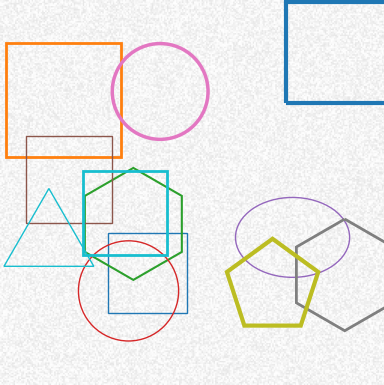[{"shape": "square", "thickness": 3, "radius": 0.66, "center": [0.875, 0.864]}, {"shape": "square", "thickness": 1, "radius": 0.52, "center": [0.383, 0.291]}, {"shape": "square", "thickness": 2, "radius": 0.74, "center": [0.165, 0.74]}, {"shape": "hexagon", "thickness": 1.5, "radius": 0.73, "center": [0.346, 0.418]}, {"shape": "circle", "thickness": 1, "radius": 0.65, "center": [0.334, 0.244]}, {"shape": "oval", "thickness": 1, "radius": 0.74, "center": [0.76, 0.383]}, {"shape": "square", "thickness": 1, "radius": 0.56, "center": [0.179, 0.534]}, {"shape": "circle", "thickness": 2.5, "radius": 0.62, "center": [0.416, 0.762]}, {"shape": "hexagon", "thickness": 2, "radius": 0.73, "center": [0.895, 0.286]}, {"shape": "pentagon", "thickness": 3, "radius": 0.62, "center": [0.708, 0.255]}, {"shape": "square", "thickness": 2, "radius": 0.54, "center": [0.324, 0.447]}, {"shape": "triangle", "thickness": 1, "radius": 0.67, "center": [0.127, 0.376]}]